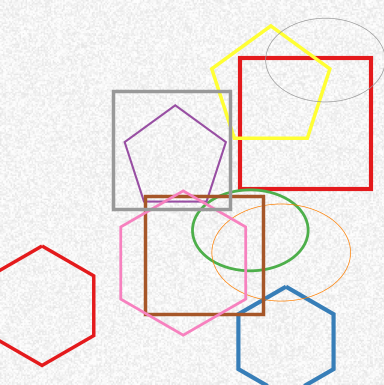[{"shape": "square", "thickness": 3, "radius": 0.85, "center": [0.794, 0.679]}, {"shape": "hexagon", "thickness": 2.5, "radius": 0.78, "center": [0.109, 0.206]}, {"shape": "hexagon", "thickness": 3, "radius": 0.71, "center": [0.743, 0.113]}, {"shape": "oval", "thickness": 2, "radius": 0.75, "center": [0.65, 0.402]}, {"shape": "pentagon", "thickness": 1.5, "radius": 0.69, "center": [0.455, 0.588]}, {"shape": "oval", "thickness": 0.5, "radius": 0.9, "center": [0.73, 0.344]}, {"shape": "pentagon", "thickness": 2.5, "radius": 0.81, "center": [0.703, 0.771]}, {"shape": "square", "thickness": 2.5, "radius": 0.77, "center": [0.53, 0.337]}, {"shape": "hexagon", "thickness": 2, "radius": 0.94, "center": [0.476, 0.317]}, {"shape": "square", "thickness": 2.5, "radius": 0.77, "center": [0.445, 0.609]}, {"shape": "oval", "thickness": 0.5, "radius": 0.78, "center": [0.845, 0.844]}]